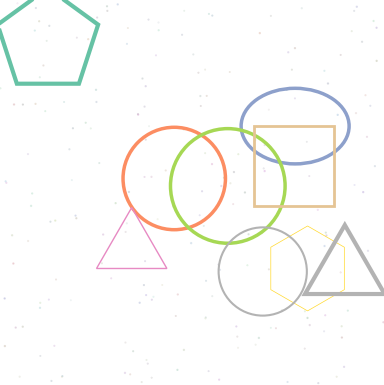[{"shape": "pentagon", "thickness": 3, "radius": 0.69, "center": [0.124, 0.894]}, {"shape": "circle", "thickness": 2.5, "radius": 0.67, "center": [0.453, 0.536]}, {"shape": "oval", "thickness": 2.5, "radius": 0.7, "center": [0.767, 0.672]}, {"shape": "triangle", "thickness": 1, "radius": 0.53, "center": [0.342, 0.355]}, {"shape": "circle", "thickness": 2.5, "radius": 0.74, "center": [0.592, 0.517]}, {"shape": "hexagon", "thickness": 0.5, "radius": 0.55, "center": [0.799, 0.303]}, {"shape": "square", "thickness": 2, "radius": 0.52, "center": [0.763, 0.569]}, {"shape": "circle", "thickness": 1.5, "radius": 0.57, "center": [0.682, 0.295]}, {"shape": "triangle", "thickness": 3, "radius": 0.6, "center": [0.896, 0.296]}]